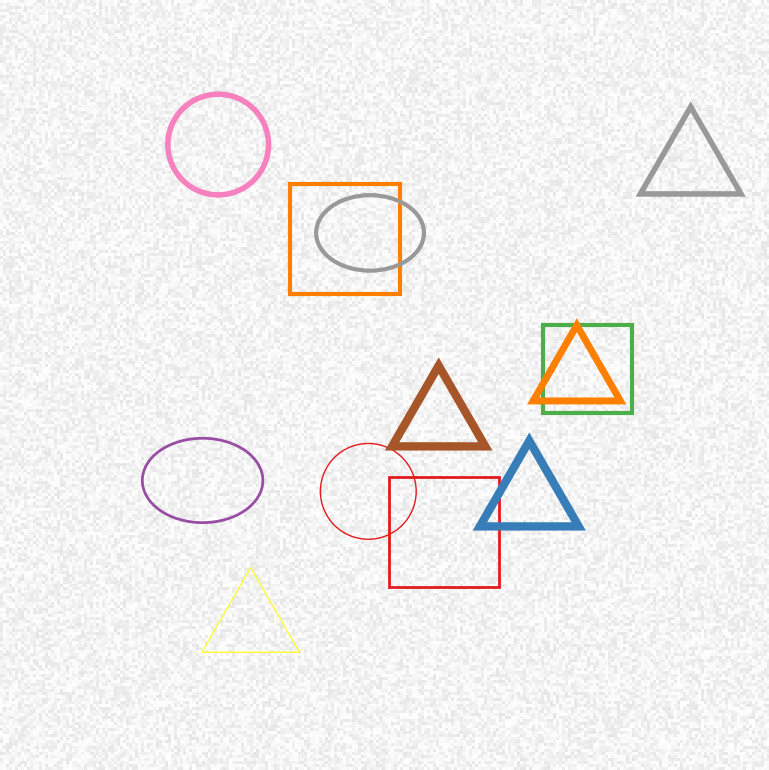[{"shape": "square", "thickness": 1, "radius": 0.36, "center": [0.577, 0.309]}, {"shape": "circle", "thickness": 0.5, "radius": 0.31, "center": [0.478, 0.362]}, {"shape": "triangle", "thickness": 3, "radius": 0.37, "center": [0.687, 0.353]}, {"shape": "square", "thickness": 1.5, "radius": 0.29, "center": [0.763, 0.521]}, {"shape": "oval", "thickness": 1, "radius": 0.39, "center": [0.263, 0.376]}, {"shape": "square", "thickness": 1.5, "radius": 0.36, "center": [0.448, 0.69]}, {"shape": "triangle", "thickness": 2.5, "radius": 0.33, "center": [0.749, 0.512]}, {"shape": "triangle", "thickness": 0.5, "radius": 0.37, "center": [0.326, 0.189]}, {"shape": "triangle", "thickness": 3, "radius": 0.35, "center": [0.57, 0.455]}, {"shape": "circle", "thickness": 2, "radius": 0.33, "center": [0.283, 0.812]}, {"shape": "oval", "thickness": 1.5, "radius": 0.35, "center": [0.481, 0.698]}, {"shape": "triangle", "thickness": 2, "radius": 0.38, "center": [0.897, 0.786]}]